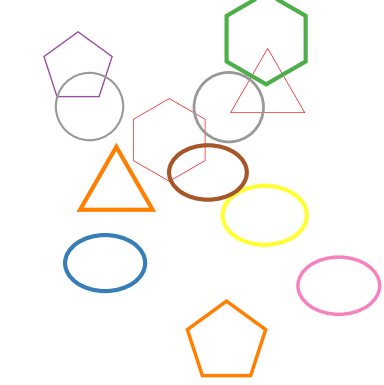[{"shape": "hexagon", "thickness": 0.5, "radius": 0.54, "center": [0.44, 0.637]}, {"shape": "triangle", "thickness": 0.5, "radius": 0.56, "center": [0.695, 0.763]}, {"shape": "oval", "thickness": 3, "radius": 0.52, "center": [0.273, 0.317]}, {"shape": "hexagon", "thickness": 3, "radius": 0.59, "center": [0.691, 0.9]}, {"shape": "pentagon", "thickness": 1, "radius": 0.47, "center": [0.203, 0.824]}, {"shape": "pentagon", "thickness": 2.5, "radius": 0.53, "center": [0.588, 0.111]}, {"shape": "triangle", "thickness": 3, "radius": 0.54, "center": [0.302, 0.51]}, {"shape": "oval", "thickness": 3, "radius": 0.55, "center": [0.688, 0.441]}, {"shape": "oval", "thickness": 3, "radius": 0.5, "center": [0.54, 0.552]}, {"shape": "oval", "thickness": 2.5, "radius": 0.53, "center": [0.88, 0.258]}, {"shape": "circle", "thickness": 1.5, "radius": 0.44, "center": [0.233, 0.723]}, {"shape": "circle", "thickness": 2, "radius": 0.45, "center": [0.594, 0.722]}]